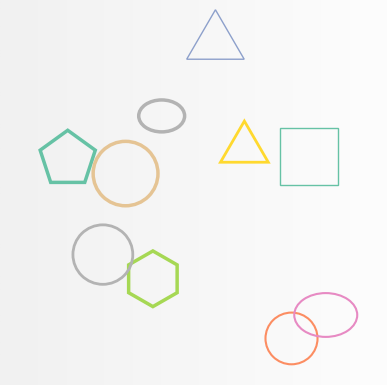[{"shape": "pentagon", "thickness": 2.5, "radius": 0.37, "center": [0.175, 0.587]}, {"shape": "square", "thickness": 1, "radius": 0.37, "center": [0.798, 0.594]}, {"shape": "circle", "thickness": 1.5, "radius": 0.34, "center": [0.752, 0.121]}, {"shape": "triangle", "thickness": 1, "radius": 0.43, "center": [0.556, 0.889]}, {"shape": "oval", "thickness": 1.5, "radius": 0.41, "center": [0.841, 0.182]}, {"shape": "hexagon", "thickness": 2.5, "radius": 0.36, "center": [0.395, 0.276]}, {"shape": "triangle", "thickness": 2, "radius": 0.36, "center": [0.631, 0.614]}, {"shape": "circle", "thickness": 2.5, "radius": 0.42, "center": [0.324, 0.549]}, {"shape": "oval", "thickness": 2.5, "radius": 0.3, "center": [0.417, 0.699]}, {"shape": "circle", "thickness": 2, "radius": 0.39, "center": [0.265, 0.339]}]